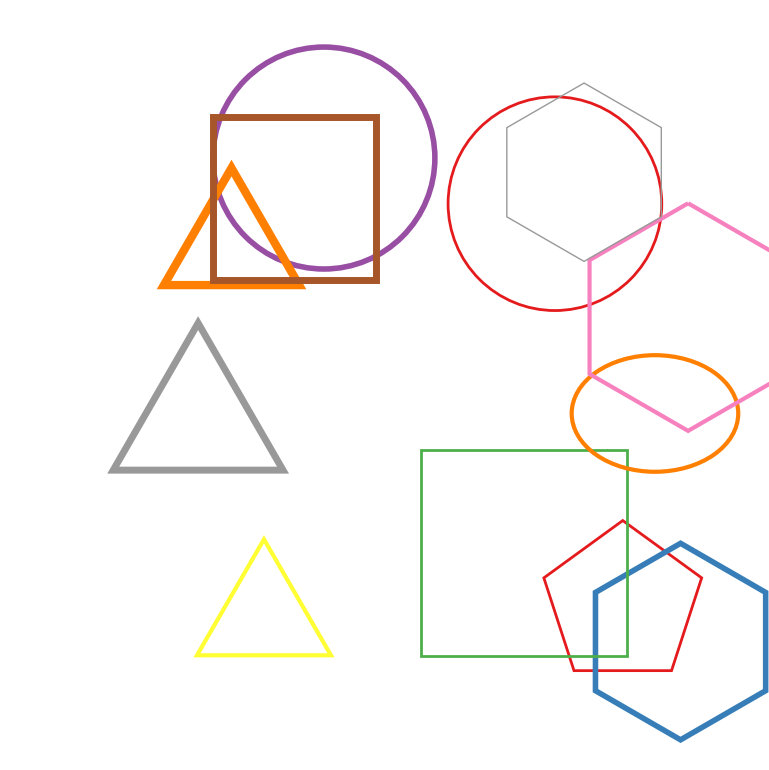[{"shape": "circle", "thickness": 1, "radius": 0.69, "center": [0.721, 0.735]}, {"shape": "pentagon", "thickness": 1, "radius": 0.54, "center": [0.809, 0.216]}, {"shape": "hexagon", "thickness": 2, "radius": 0.64, "center": [0.884, 0.167]}, {"shape": "square", "thickness": 1, "radius": 0.67, "center": [0.681, 0.281]}, {"shape": "circle", "thickness": 2, "radius": 0.72, "center": [0.421, 0.795]}, {"shape": "triangle", "thickness": 3, "radius": 0.51, "center": [0.301, 0.68]}, {"shape": "oval", "thickness": 1.5, "radius": 0.54, "center": [0.851, 0.463]}, {"shape": "triangle", "thickness": 1.5, "radius": 0.5, "center": [0.343, 0.199]}, {"shape": "square", "thickness": 2.5, "radius": 0.53, "center": [0.383, 0.742]}, {"shape": "hexagon", "thickness": 1.5, "radius": 0.74, "center": [0.894, 0.588]}, {"shape": "hexagon", "thickness": 0.5, "radius": 0.58, "center": [0.759, 0.776]}, {"shape": "triangle", "thickness": 2.5, "radius": 0.64, "center": [0.257, 0.453]}]